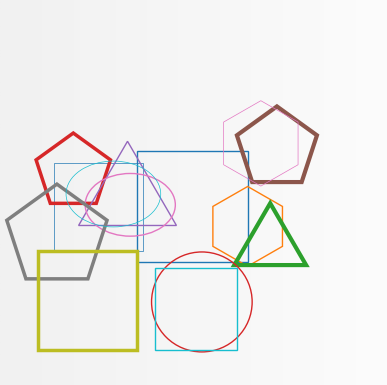[{"shape": "square", "thickness": 0.5, "radius": 0.57, "center": [0.253, 0.462]}, {"shape": "square", "thickness": 1, "radius": 0.72, "center": [0.497, 0.463]}, {"shape": "hexagon", "thickness": 1, "radius": 0.52, "center": [0.639, 0.412]}, {"shape": "triangle", "thickness": 3, "radius": 0.54, "center": [0.697, 0.365]}, {"shape": "circle", "thickness": 1, "radius": 0.65, "center": [0.521, 0.216]}, {"shape": "pentagon", "thickness": 2.5, "radius": 0.5, "center": [0.189, 0.553]}, {"shape": "triangle", "thickness": 1, "radius": 0.73, "center": [0.329, 0.487]}, {"shape": "pentagon", "thickness": 3, "radius": 0.54, "center": [0.715, 0.615]}, {"shape": "hexagon", "thickness": 0.5, "radius": 0.55, "center": [0.673, 0.628]}, {"shape": "oval", "thickness": 1, "radius": 0.58, "center": [0.336, 0.468]}, {"shape": "pentagon", "thickness": 2.5, "radius": 0.68, "center": [0.147, 0.386]}, {"shape": "square", "thickness": 2.5, "radius": 0.64, "center": [0.225, 0.22]}, {"shape": "oval", "thickness": 0.5, "radius": 0.61, "center": [0.293, 0.496]}, {"shape": "square", "thickness": 1, "radius": 0.53, "center": [0.506, 0.198]}]